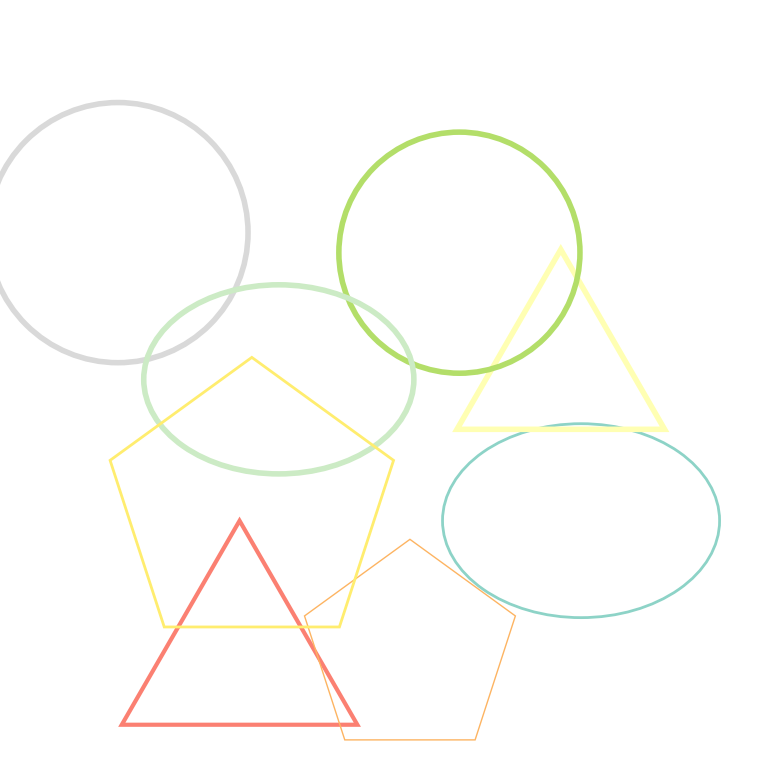[{"shape": "oval", "thickness": 1, "radius": 0.9, "center": [0.755, 0.324]}, {"shape": "triangle", "thickness": 2, "radius": 0.78, "center": [0.728, 0.52]}, {"shape": "triangle", "thickness": 1.5, "radius": 0.88, "center": [0.311, 0.147]}, {"shape": "pentagon", "thickness": 0.5, "radius": 0.72, "center": [0.532, 0.156]}, {"shape": "circle", "thickness": 2, "radius": 0.78, "center": [0.597, 0.672]}, {"shape": "circle", "thickness": 2, "radius": 0.84, "center": [0.153, 0.698]}, {"shape": "oval", "thickness": 2, "radius": 0.88, "center": [0.362, 0.507]}, {"shape": "pentagon", "thickness": 1, "radius": 0.97, "center": [0.327, 0.342]}]